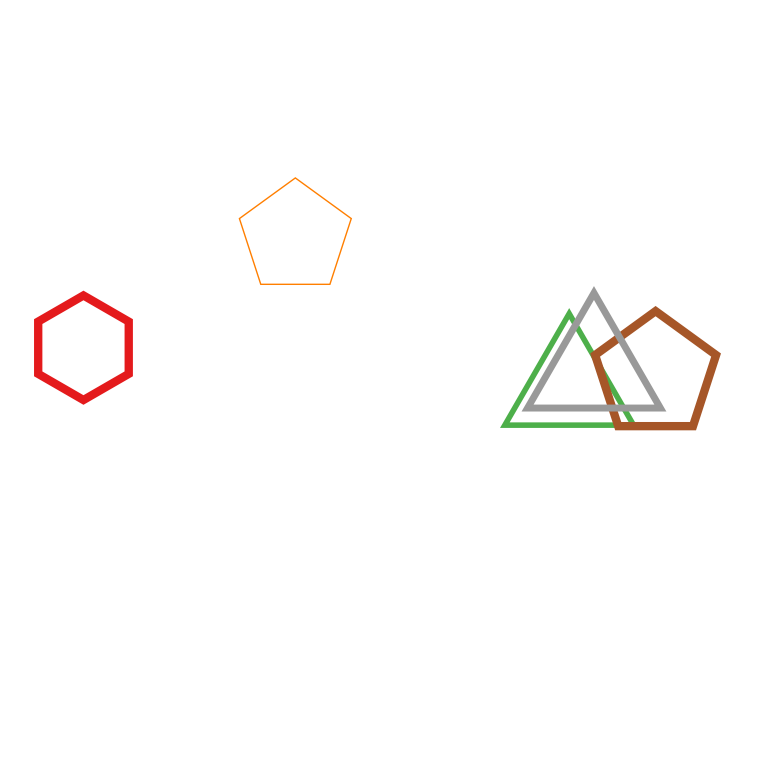[{"shape": "hexagon", "thickness": 3, "radius": 0.34, "center": [0.108, 0.548]}, {"shape": "triangle", "thickness": 2, "radius": 0.48, "center": [0.739, 0.496]}, {"shape": "pentagon", "thickness": 0.5, "radius": 0.38, "center": [0.384, 0.693]}, {"shape": "pentagon", "thickness": 3, "radius": 0.41, "center": [0.851, 0.513]}, {"shape": "triangle", "thickness": 2.5, "radius": 0.5, "center": [0.771, 0.52]}]